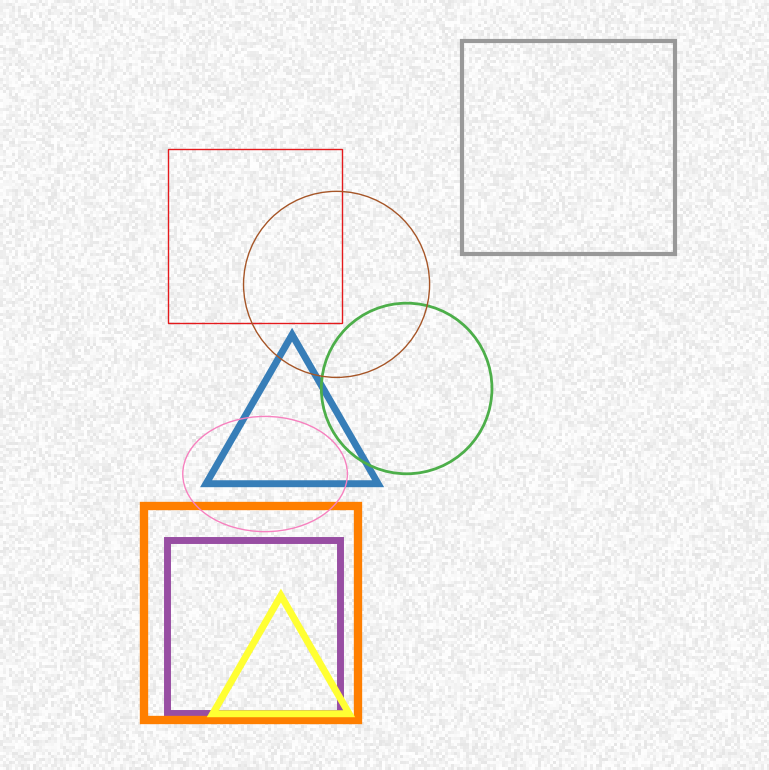[{"shape": "square", "thickness": 0.5, "radius": 0.57, "center": [0.331, 0.694]}, {"shape": "triangle", "thickness": 2.5, "radius": 0.64, "center": [0.379, 0.436]}, {"shape": "circle", "thickness": 1, "radius": 0.55, "center": [0.528, 0.495]}, {"shape": "square", "thickness": 2.5, "radius": 0.56, "center": [0.329, 0.187]}, {"shape": "square", "thickness": 3, "radius": 0.7, "center": [0.325, 0.203]}, {"shape": "triangle", "thickness": 2.5, "radius": 0.51, "center": [0.365, 0.124]}, {"shape": "circle", "thickness": 0.5, "radius": 0.6, "center": [0.437, 0.631]}, {"shape": "oval", "thickness": 0.5, "radius": 0.53, "center": [0.344, 0.384]}, {"shape": "square", "thickness": 1.5, "radius": 0.69, "center": [0.739, 0.809]}]